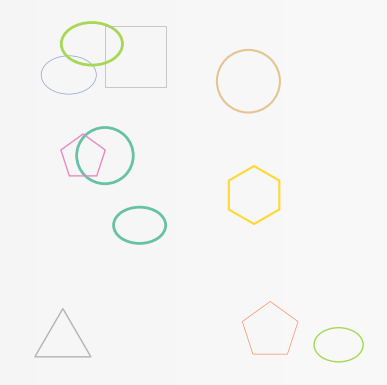[{"shape": "oval", "thickness": 2, "radius": 0.34, "center": [0.36, 0.415]}, {"shape": "circle", "thickness": 2, "radius": 0.37, "center": [0.271, 0.596]}, {"shape": "pentagon", "thickness": 0.5, "radius": 0.38, "center": [0.697, 0.141]}, {"shape": "oval", "thickness": 0.5, "radius": 0.36, "center": [0.177, 0.805]}, {"shape": "pentagon", "thickness": 1, "radius": 0.3, "center": [0.214, 0.592]}, {"shape": "oval", "thickness": 1, "radius": 0.32, "center": [0.874, 0.104]}, {"shape": "oval", "thickness": 2, "radius": 0.39, "center": [0.237, 0.886]}, {"shape": "hexagon", "thickness": 1.5, "radius": 0.38, "center": [0.656, 0.493]}, {"shape": "circle", "thickness": 1.5, "radius": 0.41, "center": [0.641, 0.789]}, {"shape": "triangle", "thickness": 1, "radius": 0.42, "center": [0.162, 0.115]}, {"shape": "square", "thickness": 0.5, "radius": 0.39, "center": [0.35, 0.853]}]